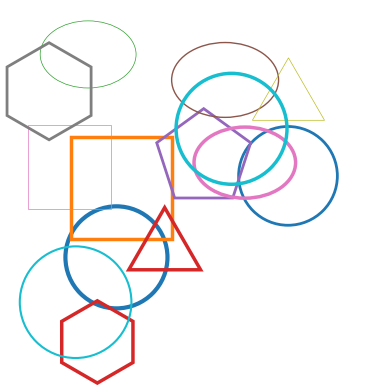[{"shape": "circle", "thickness": 2, "radius": 0.64, "center": [0.748, 0.543]}, {"shape": "circle", "thickness": 3, "radius": 0.66, "center": [0.302, 0.332]}, {"shape": "square", "thickness": 2.5, "radius": 0.66, "center": [0.316, 0.512]}, {"shape": "oval", "thickness": 0.5, "radius": 0.62, "center": [0.229, 0.859]}, {"shape": "hexagon", "thickness": 2.5, "radius": 0.53, "center": [0.253, 0.112]}, {"shape": "triangle", "thickness": 2.5, "radius": 0.54, "center": [0.428, 0.353]}, {"shape": "pentagon", "thickness": 2, "radius": 0.64, "center": [0.529, 0.59]}, {"shape": "oval", "thickness": 1, "radius": 0.69, "center": [0.585, 0.792]}, {"shape": "oval", "thickness": 2.5, "radius": 0.66, "center": [0.636, 0.578]}, {"shape": "square", "thickness": 0.5, "radius": 0.54, "center": [0.18, 0.567]}, {"shape": "hexagon", "thickness": 2, "radius": 0.63, "center": [0.127, 0.763]}, {"shape": "triangle", "thickness": 0.5, "radius": 0.54, "center": [0.749, 0.742]}, {"shape": "circle", "thickness": 1.5, "radius": 0.72, "center": [0.196, 0.215]}, {"shape": "circle", "thickness": 2.5, "radius": 0.72, "center": [0.601, 0.665]}]